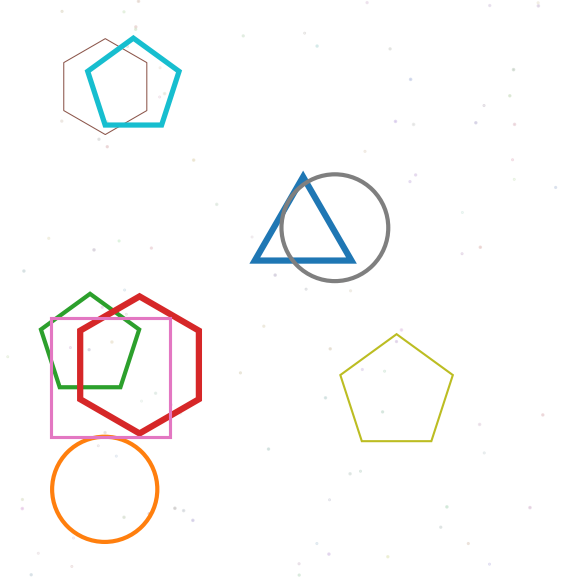[{"shape": "triangle", "thickness": 3, "radius": 0.48, "center": [0.525, 0.596]}, {"shape": "circle", "thickness": 2, "radius": 0.46, "center": [0.181, 0.152]}, {"shape": "pentagon", "thickness": 2, "radius": 0.45, "center": [0.156, 0.401]}, {"shape": "hexagon", "thickness": 3, "radius": 0.59, "center": [0.242, 0.367]}, {"shape": "hexagon", "thickness": 0.5, "radius": 0.42, "center": [0.182, 0.849]}, {"shape": "square", "thickness": 1.5, "radius": 0.51, "center": [0.192, 0.345]}, {"shape": "circle", "thickness": 2, "radius": 0.46, "center": [0.58, 0.605]}, {"shape": "pentagon", "thickness": 1, "radius": 0.51, "center": [0.687, 0.318]}, {"shape": "pentagon", "thickness": 2.5, "radius": 0.42, "center": [0.231, 0.85]}]